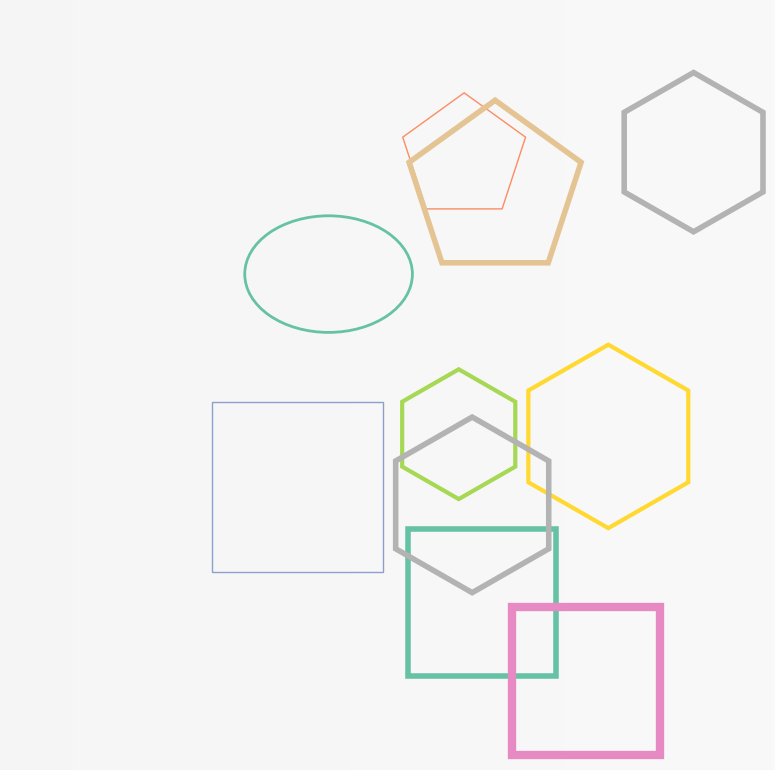[{"shape": "square", "thickness": 2, "radius": 0.48, "center": [0.622, 0.218]}, {"shape": "oval", "thickness": 1, "radius": 0.54, "center": [0.424, 0.644]}, {"shape": "pentagon", "thickness": 0.5, "radius": 0.42, "center": [0.599, 0.796]}, {"shape": "square", "thickness": 0.5, "radius": 0.55, "center": [0.384, 0.368]}, {"shape": "square", "thickness": 3, "radius": 0.48, "center": [0.756, 0.115]}, {"shape": "hexagon", "thickness": 1.5, "radius": 0.42, "center": [0.592, 0.436]}, {"shape": "hexagon", "thickness": 1.5, "radius": 0.6, "center": [0.785, 0.433]}, {"shape": "pentagon", "thickness": 2, "radius": 0.58, "center": [0.639, 0.753]}, {"shape": "hexagon", "thickness": 2, "radius": 0.57, "center": [0.609, 0.344]}, {"shape": "hexagon", "thickness": 2, "radius": 0.52, "center": [0.895, 0.802]}]